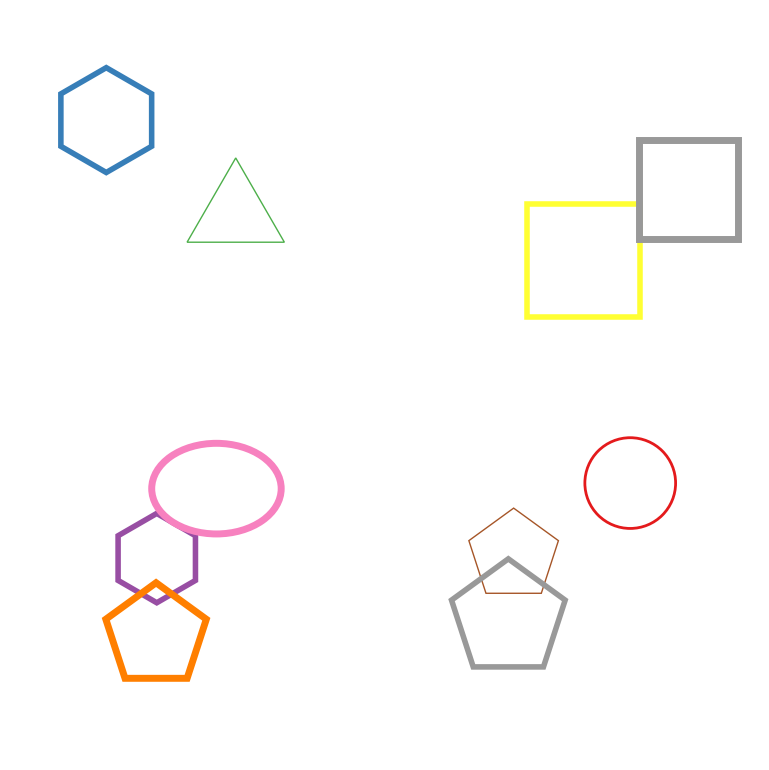[{"shape": "circle", "thickness": 1, "radius": 0.29, "center": [0.818, 0.373]}, {"shape": "hexagon", "thickness": 2, "radius": 0.34, "center": [0.138, 0.844]}, {"shape": "triangle", "thickness": 0.5, "radius": 0.36, "center": [0.306, 0.722]}, {"shape": "hexagon", "thickness": 2, "radius": 0.29, "center": [0.204, 0.275]}, {"shape": "pentagon", "thickness": 2.5, "radius": 0.34, "center": [0.203, 0.175]}, {"shape": "square", "thickness": 2, "radius": 0.37, "center": [0.757, 0.662]}, {"shape": "pentagon", "thickness": 0.5, "radius": 0.31, "center": [0.667, 0.279]}, {"shape": "oval", "thickness": 2.5, "radius": 0.42, "center": [0.281, 0.365]}, {"shape": "pentagon", "thickness": 2, "radius": 0.39, "center": [0.66, 0.197]}, {"shape": "square", "thickness": 2.5, "radius": 0.32, "center": [0.894, 0.754]}]